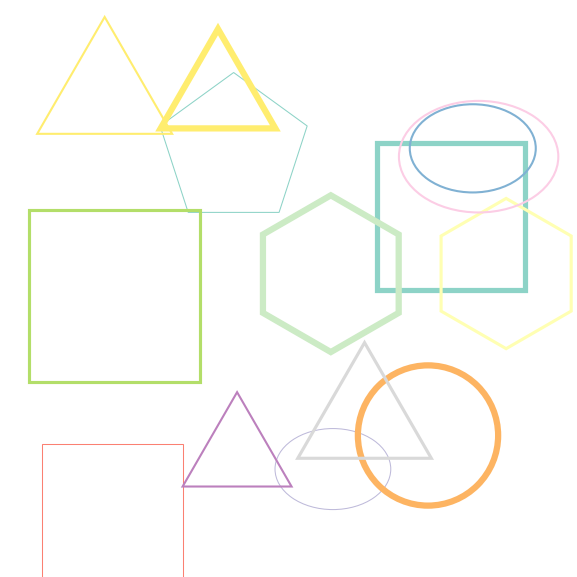[{"shape": "square", "thickness": 2.5, "radius": 0.64, "center": [0.781, 0.624]}, {"shape": "pentagon", "thickness": 0.5, "radius": 0.67, "center": [0.405, 0.74]}, {"shape": "hexagon", "thickness": 1.5, "radius": 0.65, "center": [0.876, 0.525]}, {"shape": "oval", "thickness": 0.5, "radius": 0.5, "center": [0.576, 0.187]}, {"shape": "square", "thickness": 0.5, "radius": 0.61, "center": [0.194, 0.108]}, {"shape": "oval", "thickness": 1, "radius": 0.55, "center": [0.819, 0.742]}, {"shape": "circle", "thickness": 3, "radius": 0.61, "center": [0.741, 0.245]}, {"shape": "square", "thickness": 1.5, "radius": 0.74, "center": [0.198, 0.486]}, {"shape": "oval", "thickness": 1, "radius": 0.69, "center": [0.829, 0.728]}, {"shape": "triangle", "thickness": 1.5, "radius": 0.67, "center": [0.631, 0.272]}, {"shape": "triangle", "thickness": 1, "radius": 0.54, "center": [0.411, 0.211]}, {"shape": "hexagon", "thickness": 3, "radius": 0.68, "center": [0.573, 0.525]}, {"shape": "triangle", "thickness": 1, "radius": 0.67, "center": [0.181, 0.835]}, {"shape": "triangle", "thickness": 3, "radius": 0.57, "center": [0.377, 0.834]}]